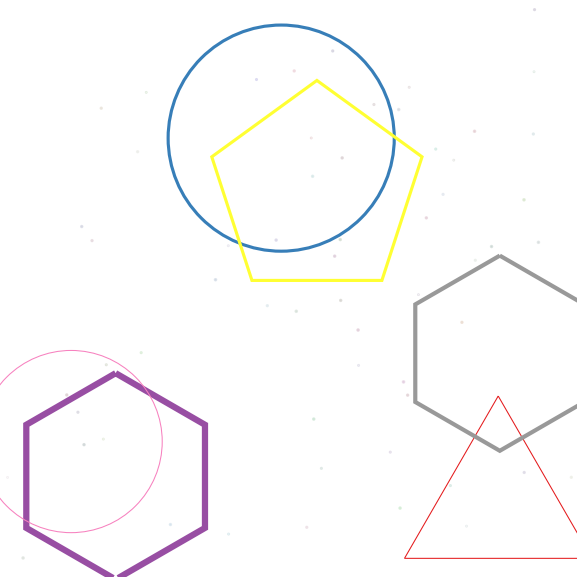[{"shape": "triangle", "thickness": 0.5, "radius": 0.94, "center": [0.863, 0.126]}, {"shape": "circle", "thickness": 1.5, "radius": 0.98, "center": [0.487, 0.76]}, {"shape": "hexagon", "thickness": 3, "radius": 0.89, "center": [0.2, 0.174]}, {"shape": "pentagon", "thickness": 1.5, "radius": 0.96, "center": [0.549, 0.668]}, {"shape": "circle", "thickness": 0.5, "radius": 0.79, "center": [0.123, 0.235]}, {"shape": "hexagon", "thickness": 2, "radius": 0.84, "center": [0.865, 0.388]}]